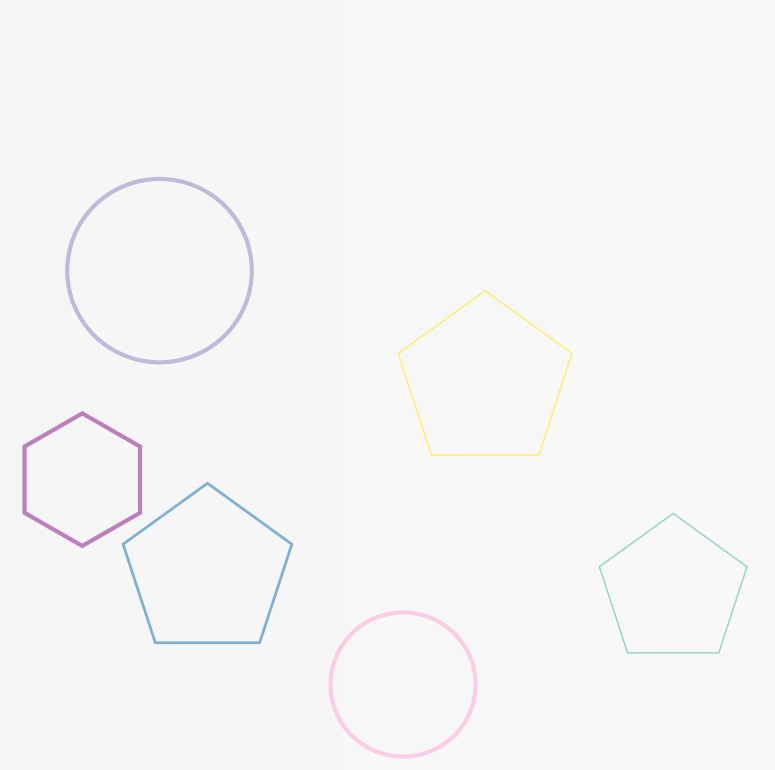[{"shape": "pentagon", "thickness": 0.5, "radius": 0.5, "center": [0.869, 0.233]}, {"shape": "circle", "thickness": 1.5, "radius": 0.6, "center": [0.206, 0.649]}, {"shape": "pentagon", "thickness": 1, "radius": 0.57, "center": [0.268, 0.258]}, {"shape": "circle", "thickness": 1.5, "radius": 0.47, "center": [0.52, 0.111]}, {"shape": "hexagon", "thickness": 1.5, "radius": 0.43, "center": [0.106, 0.377]}, {"shape": "pentagon", "thickness": 0.5, "radius": 0.59, "center": [0.626, 0.504]}]